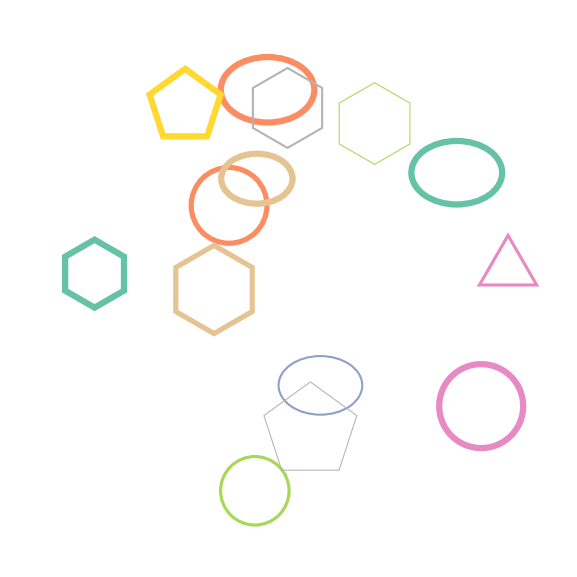[{"shape": "oval", "thickness": 3, "radius": 0.39, "center": [0.791, 0.7]}, {"shape": "hexagon", "thickness": 3, "radius": 0.29, "center": [0.164, 0.525]}, {"shape": "oval", "thickness": 3, "radius": 0.4, "center": [0.463, 0.844]}, {"shape": "circle", "thickness": 2.5, "radius": 0.33, "center": [0.397, 0.643]}, {"shape": "oval", "thickness": 1, "radius": 0.36, "center": [0.555, 0.332]}, {"shape": "circle", "thickness": 3, "radius": 0.36, "center": [0.833, 0.296]}, {"shape": "triangle", "thickness": 1.5, "radius": 0.29, "center": [0.88, 0.534]}, {"shape": "hexagon", "thickness": 0.5, "radius": 0.35, "center": [0.649, 0.785]}, {"shape": "circle", "thickness": 1.5, "radius": 0.3, "center": [0.441, 0.149]}, {"shape": "pentagon", "thickness": 3, "radius": 0.32, "center": [0.321, 0.815]}, {"shape": "hexagon", "thickness": 2.5, "radius": 0.38, "center": [0.371, 0.498]}, {"shape": "oval", "thickness": 3, "radius": 0.31, "center": [0.445, 0.69]}, {"shape": "hexagon", "thickness": 1, "radius": 0.35, "center": [0.498, 0.812]}, {"shape": "pentagon", "thickness": 0.5, "radius": 0.42, "center": [0.537, 0.253]}]